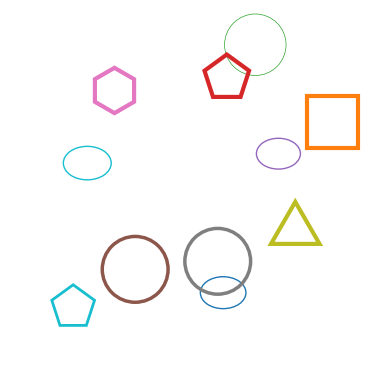[{"shape": "oval", "thickness": 1, "radius": 0.3, "center": [0.58, 0.24]}, {"shape": "square", "thickness": 3, "radius": 0.34, "center": [0.863, 0.684]}, {"shape": "circle", "thickness": 0.5, "radius": 0.4, "center": [0.663, 0.884]}, {"shape": "pentagon", "thickness": 3, "radius": 0.3, "center": [0.589, 0.798]}, {"shape": "oval", "thickness": 1, "radius": 0.29, "center": [0.723, 0.601]}, {"shape": "circle", "thickness": 2.5, "radius": 0.43, "center": [0.351, 0.3]}, {"shape": "hexagon", "thickness": 3, "radius": 0.29, "center": [0.297, 0.765]}, {"shape": "circle", "thickness": 2.5, "radius": 0.43, "center": [0.566, 0.321]}, {"shape": "triangle", "thickness": 3, "radius": 0.36, "center": [0.767, 0.403]}, {"shape": "oval", "thickness": 1, "radius": 0.31, "center": [0.227, 0.576]}, {"shape": "pentagon", "thickness": 2, "radius": 0.29, "center": [0.19, 0.202]}]